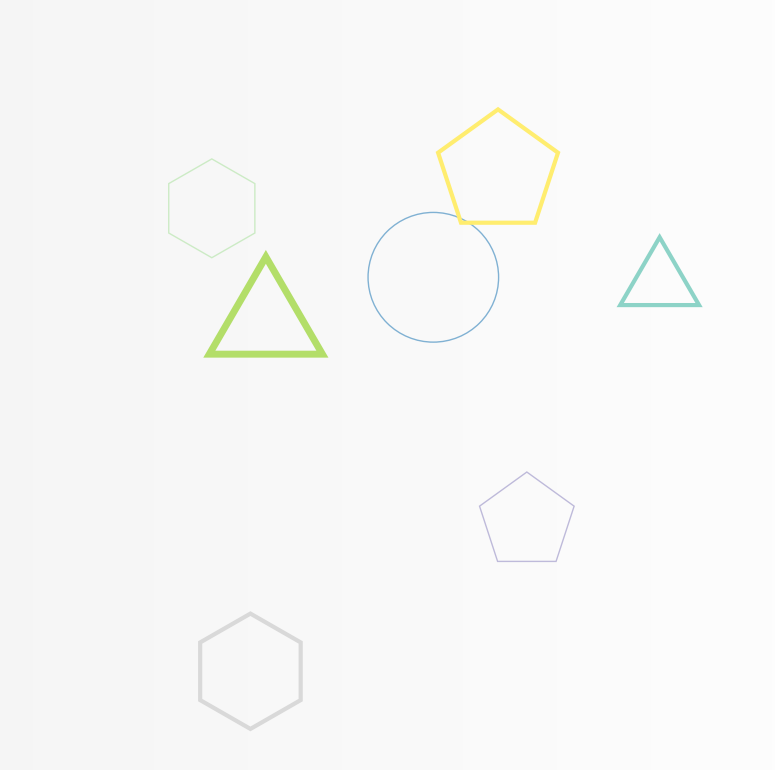[{"shape": "triangle", "thickness": 1.5, "radius": 0.29, "center": [0.851, 0.633]}, {"shape": "pentagon", "thickness": 0.5, "radius": 0.32, "center": [0.68, 0.323]}, {"shape": "circle", "thickness": 0.5, "radius": 0.42, "center": [0.559, 0.64]}, {"shape": "triangle", "thickness": 2.5, "radius": 0.42, "center": [0.343, 0.582]}, {"shape": "hexagon", "thickness": 1.5, "radius": 0.37, "center": [0.323, 0.128]}, {"shape": "hexagon", "thickness": 0.5, "radius": 0.32, "center": [0.273, 0.729]}, {"shape": "pentagon", "thickness": 1.5, "radius": 0.41, "center": [0.643, 0.777]}]